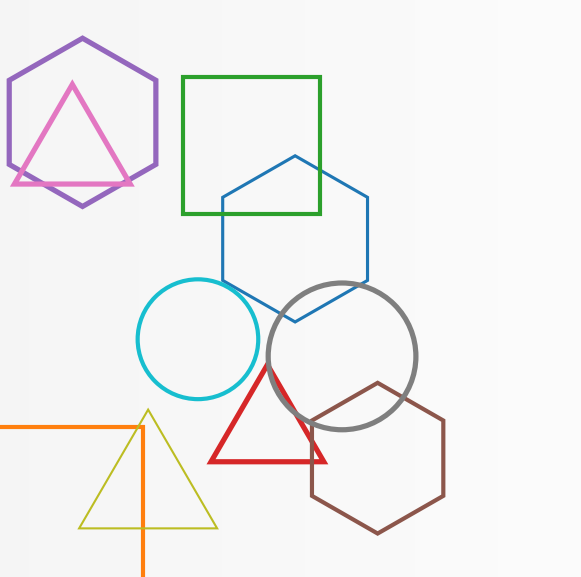[{"shape": "hexagon", "thickness": 1.5, "radius": 0.72, "center": [0.508, 0.586]}, {"shape": "square", "thickness": 2, "radius": 0.72, "center": [0.102, 0.116]}, {"shape": "square", "thickness": 2, "radius": 0.59, "center": [0.433, 0.747]}, {"shape": "triangle", "thickness": 2.5, "radius": 0.56, "center": [0.46, 0.256]}, {"shape": "hexagon", "thickness": 2.5, "radius": 0.73, "center": [0.142, 0.787]}, {"shape": "hexagon", "thickness": 2, "radius": 0.65, "center": [0.65, 0.206]}, {"shape": "triangle", "thickness": 2.5, "radius": 0.58, "center": [0.124, 0.738]}, {"shape": "circle", "thickness": 2.5, "radius": 0.64, "center": [0.588, 0.382]}, {"shape": "triangle", "thickness": 1, "radius": 0.69, "center": [0.255, 0.153]}, {"shape": "circle", "thickness": 2, "radius": 0.52, "center": [0.341, 0.412]}]